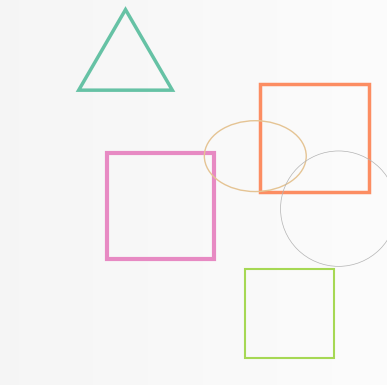[{"shape": "triangle", "thickness": 2.5, "radius": 0.7, "center": [0.324, 0.836]}, {"shape": "square", "thickness": 2.5, "radius": 0.7, "center": [0.812, 0.641]}, {"shape": "square", "thickness": 3, "radius": 0.69, "center": [0.414, 0.464]}, {"shape": "square", "thickness": 1.5, "radius": 0.58, "center": [0.747, 0.185]}, {"shape": "oval", "thickness": 1, "radius": 0.66, "center": [0.659, 0.594]}, {"shape": "circle", "thickness": 0.5, "radius": 0.75, "center": [0.874, 0.458]}]